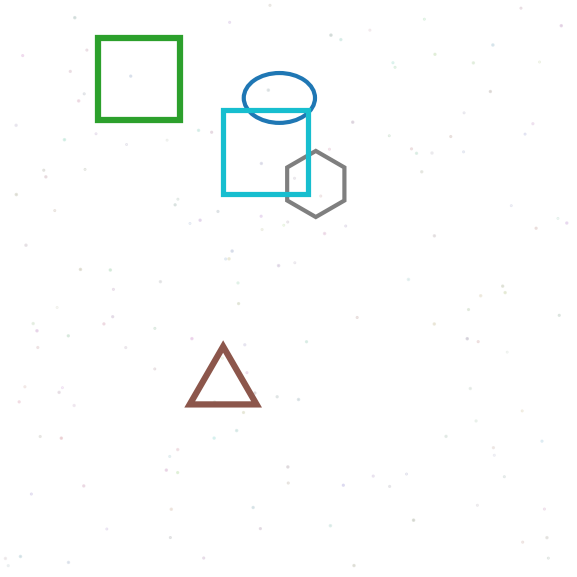[{"shape": "oval", "thickness": 2, "radius": 0.31, "center": [0.484, 0.83]}, {"shape": "square", "thickness": 3, "radius": 0.35, "center": [0.24, 0.863]}, {"shape": "triangle", "thickness": 3, "radius": 0.33, "center": [0.386, 0.332]}, {"shape": "hexagon", "thickness": 2, "radius": 0.29, "center": [0.547, 0.681]}, {"shape": "square", "thickness": 2.5, "radius": 0.37, "center": [0.46, 0.736]}]